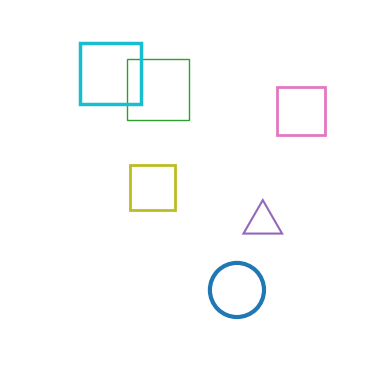[{"shape": "circle", "thickness": 3, "radius": 0.35, "center": [0.615, 0.247]}, {"shape": "square", "thickness": 1, "radius": 0.4, "center": [0.411, 0.768]}, {"shape": "triangle", "thickness": 1.5, "radius": 0.29, "center": [0.683, 0.422]}, {"shape": "square", "thickness": 2, "radius": 0.31, "center": [0.781, 0.711]}, {"shape": "square", "thickness": 2, "radius": 0.29, "center": [0.397, 0.512]}, {"shape": "square", "thickness": 2.5, "radius": 0.4, "center": [0.287, 0.808]}]